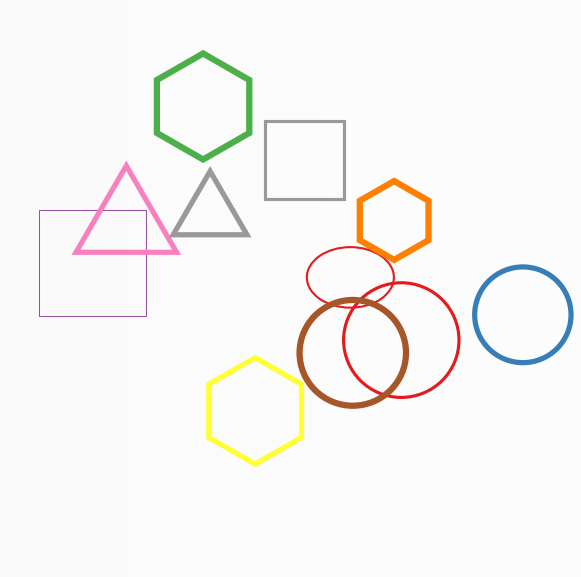[{"shape": "circle", "thickness": 1.5, "radius": 0.5, "center": [0.69, 0.41]}, {"shape": "oval", "thickness": 1, "radius": 0.37, "center": [0.603, 0.519]}, {"shape": "circle", "thickness": 2.5, "radius": 0.41, "center": [0.9, 0.454]}, {"shape": "hexagon", "thickness": 3, "radius": 0.46, "center": [0.349, 0.815]}, {"shape": "square", "thickness": 0.5, "radius": 0.46, "center": [0.159, 0.544]}, {"shape": "hexagon", "thickness": 3, "radius": 0.34, "center": [0.678, 0.617]}, {"shape": "hexagon", "thickness": 2.5, "radius": 0.46, "center": [0.439, 0.288]}, {"shape": "circle", "thickness": 3, "radius": 0.46, "center": [0.607, 0.388]}, {"shape": "triangle", "thickness": 2.5, "radius": 0.5, "center": [0.217, 0.612]}, {"shape": "triangle", "thickness": 2.5, "radius": 0.37, "center": [0.361, 0.629]}, {"shape": "square", "thickness": 1.5, "radius": 0.34, "center": [0.524, 0.723]}]